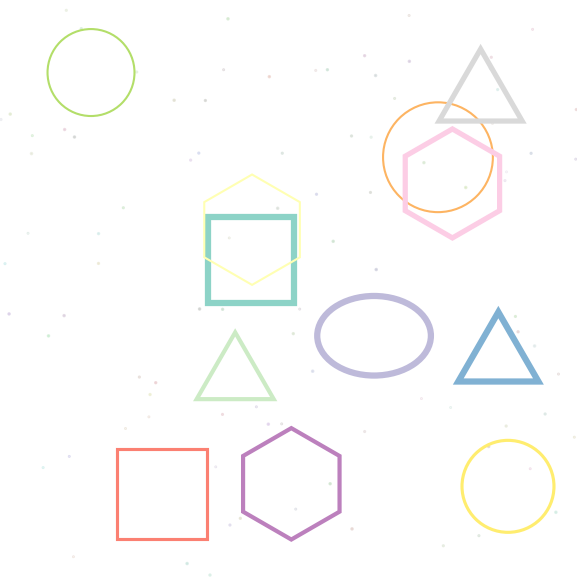[{"shape": "square", "thickness": 3, "radius": 0.37, "center": [0.435, 0.549]}, {"shape": "hexagon", "thickness": 1, "radius": 0.48, "center": [0.436, 0.601]}, {"shape": "oval", "thickness": 3, "radius": 0.49, "center": [0.648, 0.418]}, {"shape": "square", "thickness": 1.5, "radius": 0.39, "center": [0.28, 0.144]}, {"shape": "triangle", "thickness": 3, "radius": 0.4, "center": [0.863, 0.379]}, {"shape": "circle", "thickness": 1, "radius": 0.48, "center": [0.758, 0.727]}, {"shape": "circle", "thickness": 1, "radius": 0.38, "center": [0.158, 0.874]}, {"shape": "hexagon", "thickness": 2.5, "radius": 0.47, "center": [0.783, 0.681]}, {"shape": "triangle", "thickness": 2.5, "radius": 0.42, "center": [0.832, 0.831]}, {"shape": "hexagon", "thickness": 2, "radius": 0.48, "center": [0.504, 0.161]}, {"shape": "triangle", "thickness": 2, "radius": 0.39, "center": [0.407, 0.347]}, {"shape": "circle", "thickness": 1.5, "radius": 0.4, "center": [0.88, 0.157]}]